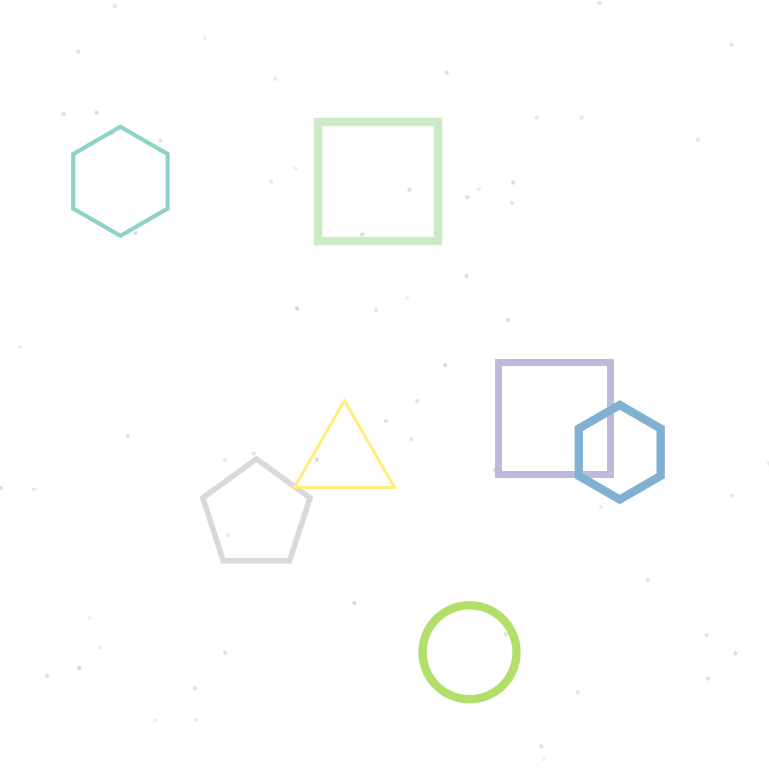[{"shape": "hexagon", "thickness": 1.5, "radius": 0.35, "center": [0.156, 0.765]}, {"shape": "square", "thickness": 2.5, "radius": 0.37, "center": [0.72, 0.457]}, {"shape": "hexagon", "thickness": 3, "radius": 0.31, "center": [0.805, 0.413]}, {"shape": "circle", "thickness": 3, "radius": 0.3, "center": [0.61, 0.153]}, {"shape": "pentagon", "thickness": 2, "radius": 0.37, "center": [0.333, 0.331]}, {"shape": "square", "thickness": 3, "radius": 0.39, "center": [0.491, 0.764]}, {"shape": "triangle", "thickness": 1, "radius": 0.38, "center": [0.447, 0.405]}]